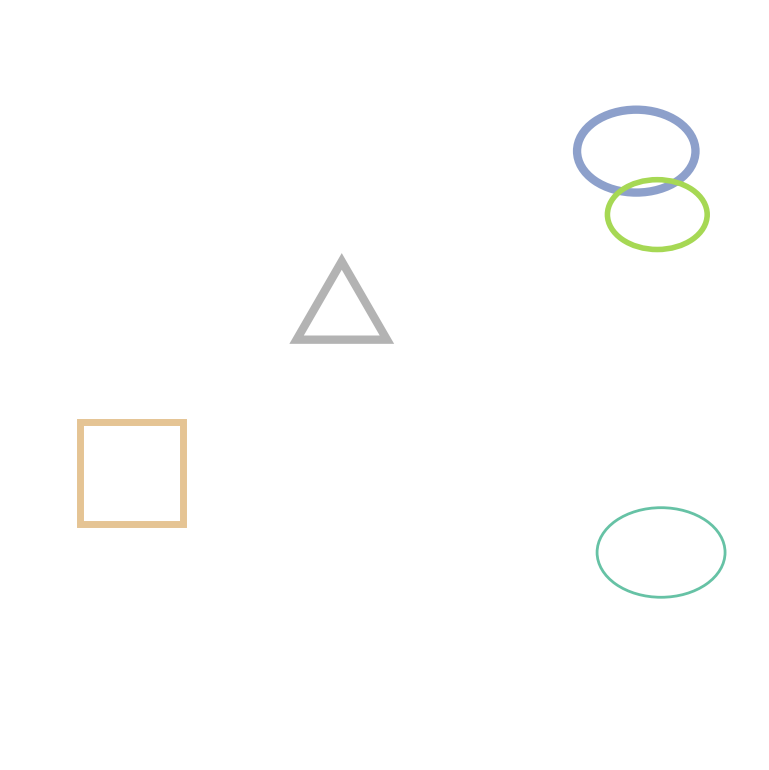[{"shape": "oval", "thickness": 1, "radius": 0.42, "center": [0.859, 0.282]}, {"shape": "oval", "thickness": 3, "radius": 0.38, "center": [0.826, 0.804]}, {"shape": "oval", "thickness": 2, "radius": 0.32, "center": [0.854, 0.721]}, {"shape": "square", "thickness": 2.5, "radius": 0.33, "center": [0.171, 0.386]}, {"shape": "triangle", "thickness": 3, "radius": 0.34, "center": [0.444, 0.593]}]